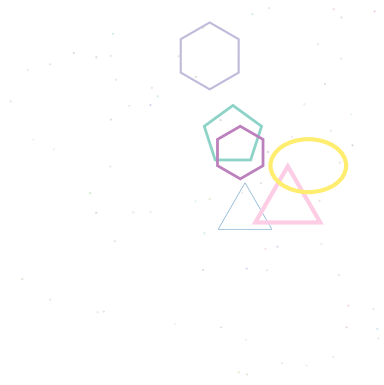[{"shape": "pentagon", "thickness": 2, "radius": 0.39, "center": [0.605, 0.648]}, {"shape": "hexagon", "thickness": 1.5, "radius": 0.43, "center": [0.545, 0.855]}, {"shape": "triangle", "thickness": 0.5, "radius": 0.4, "center": [0.636, 0.445]}, {"shape": "triangle", "thickness": 3, "radius": 0.49, "center": [0.748, 0.471]}, {"shape": "hexagon", "thickness": 2, "radius": 0.34, "center": [0.624, 0.604]}, {"shape": "oval", "thickness": 3, "radius": 0.49, "center": [0.801, 0.57]}]